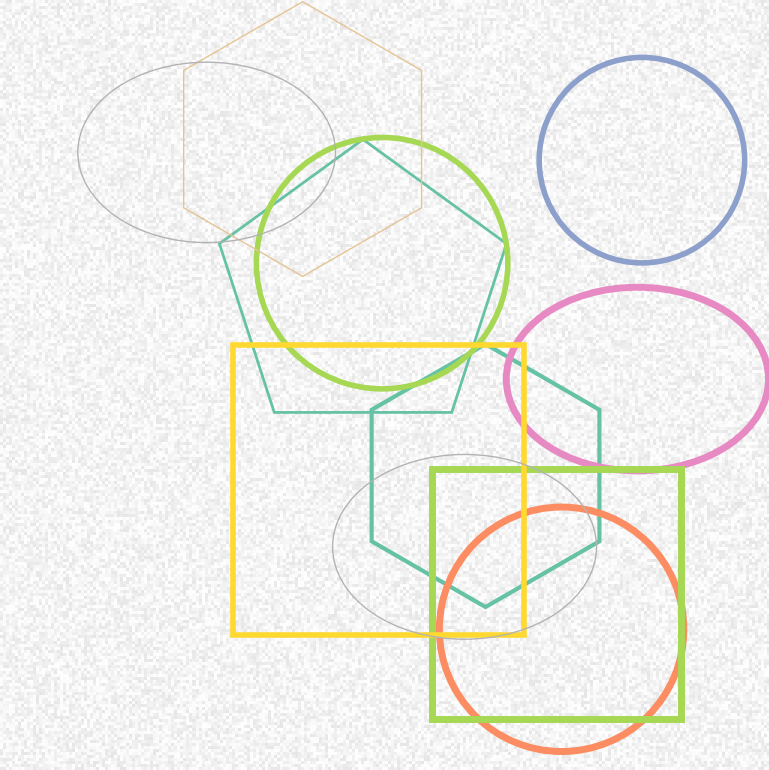[{"shape": "pentagon", "thickness": 1, "radius": 0.98, "center": [0.471, 0.623]}, {"shape": "hexagon", "thickness": 1.5, "radius": 0.85, "center": [0.631, 0.382]}, {"shape": "circle", "thickness": 2.5, "radius": 0.79, "center": [0.729, 0.183]}, {"shape": "circle", "thickness": 2, "radius": 0.67, "center": [0.834, 0.792]}, {"shape": "oval", "thickness": 2.5, "radius": 0.85, "center": [0.828, 0.508]}, {"shape": "circle", "thickness": 2, "radius": 0.82, "center": [0.496, 0.658]}, {"shape": "square", "thickness": 2.5, "radius": 0.81, "center": [0.723, 0.229]}, {"shape": "square", "thickness": 2, "radius": 0.94, "center": [0.492, 0.364]}, {"shape": "hexagon", "thickness": 0.5, "radius": 0.89, "center": [0.393, 0.819]}, {"shape": "oval", "thickness": 0.5, "radius": 0.86, "center": [0.603, 0.29]}, {"shape": "oval", "thickness": 0.5, "radius": 0.84, "center": [0.268, 0.802]}]